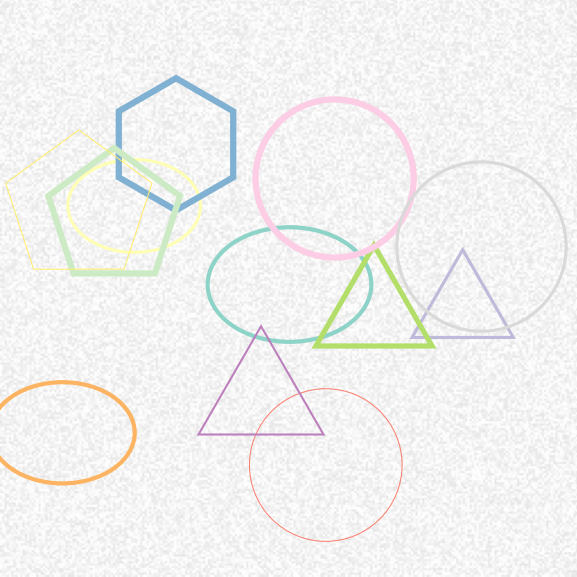[{"shape": "oval", "thickness": 2, "radius": 0.71, "center": [0.501, 0.506]}, {"shape": "oval", "thickness": 1.5, "radius": 0.57, "center": [0.232, 0.643]}, {"shape": "triangle", "thickness": 1.5, "radius": 0.51, "center": [0.801, 0.465]}, {"shape": "circle", "thickness": 0.5, "radius": 0.66, "center": [0.564, 0.194]}, {"shape": "hexagon", "thickness": 3, "radius": 0.57, "center": [0.305, 0.749]}, {"shape": "oval", "thickness": 2, "radius": 0.63, "center": [0.108, 0.25]}, {"shape": "triangle", "thickness": 2.5, "radius": 0.58, "center": [0.648, 0.458]}, {"shape": "circle", "thickness": 3, "radius": 0.68, "center": [0.579, 0.69]}, {"shape": "circle", "thickness": 1.5, "radius": 0.73, "center": [0.834, 0.572]}, {"shape": "triangle", "thickness": 1, "radius": 0.62, "center": [0.452, 0.309]}, {"shape": "pentagon", "thickness": 3, "radius": 0.6, "center": [0.198, 0.623]}, {"shape": "pentagon", "thickness": 0.5, "radius": 0.67, "center": [0.137, 0.641]}]